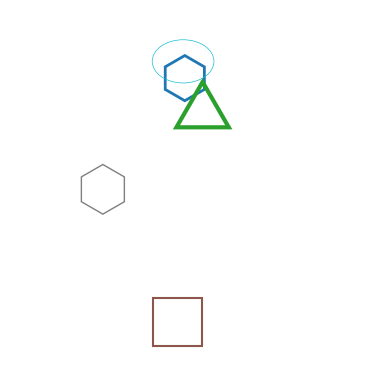[{"shape": "hexagon", "thickness": 2, "radius": 0.29, "center": [0.48, 0.797]}, {"shape": "triangle", "thickness": 3, "radius": 0.39, "center": [0.526, 0.709]}, {"shape": "square", "thickness": 1.5, "radius": 0.31, "center": [0.461, 0.163]}, {"shape": "hexagon", "thickness": 1, "radius": 0.32, "center": [0.267, 0.508]}, {"shape": "oval", "thickness": 0.5, "radius": 0.4, "center": [0.476, 0.841]}]